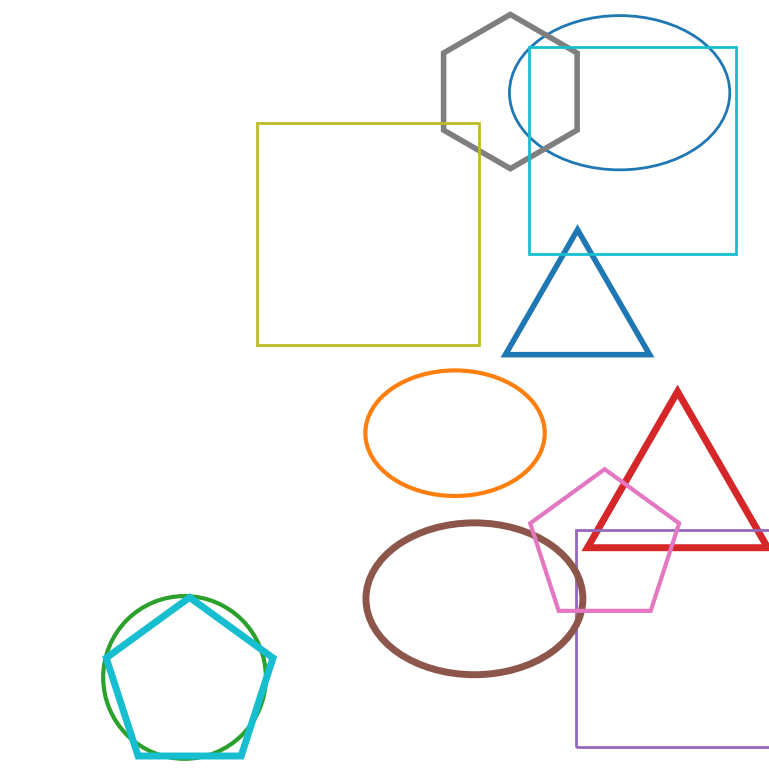[{"shape": "triangle", "thickness": 2, "radius": 0.54, "center": [0.75, 0.593]}, {"shape": "oval", "thickness": 1, "radius": 0.72, "center": [0.805, 0.88]}, {"shape": "oval", "thickness": 1.5, "radius": 0.58, "center": [0.591, 0.437]}, {"shape": "circle", "thickness": 1.5, "radius": 0.53, "center": [0.24, 0.12]}, {"shape": "triangle", "thickness": 2.5, "radius": 0.68, "center": [0.88, 0.356]}, {"shape": "square", "thickness": 1, "radius": 0.7, "center": [0.889, 0.17]}, {"shape": "oval", "thickness": 2.5, "radius": 0.7, "center": [0.616, 0.222]}, {"shape": "pentagon", "thickness": 1.5, "radius": 0.51, "center": [0.785, 0.289]}, {"shape": "hexagon", "thickness": 2, "radius": 0.5, "center": [0.663, 0.881]}, {"shape": "square", "thickness": 1, "radius": 0.72, "center": [0.478, 0.696]}, {"shape": "pentagon", "thickness": 2.5, "radius": 0.57, "center": [0.246, 0.11]}, {"shape": "square", "thickness": 1, "radius": 0.67, "center": [0.822, 0.805]}]